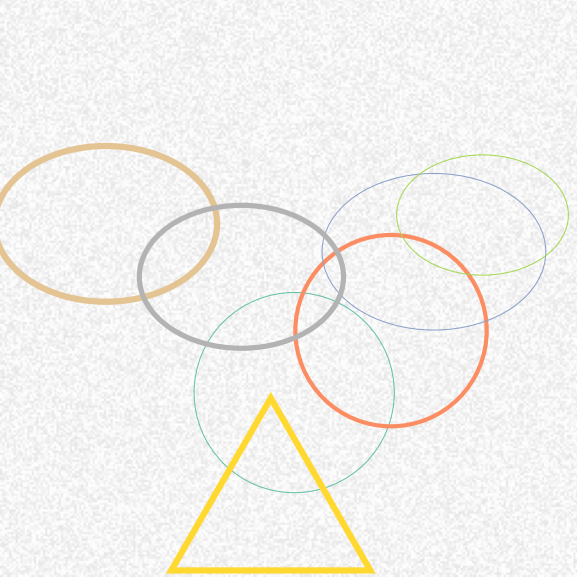[{"shape": "circle", "thickness": 0.5, "radius": 0.87, "center": [0.509, 0.319]}, {"shape": "circle", "thickness": 2, "radius": 0.83, "center": [0.677, 0.427]}, {"shape": "oval", "thickness": 0.5, "radius": 0.97, "center": [0.751, 0.563]}, {"shape": "oval", "thickness": 0.5, "radius": 0.74, "center": [0.836, 0.627]}, {"shape": "triangle", "thickness": 3, "radius": 1.0, "center": [0.469, 0.111]}, {"shape": "oval", "thickness": 3, "radius": 0.96, "center": [0.183, 0.611]}, {"shape": "oval", "thickness": 2.5, "radius": 0.88, "center": [0.418, 0.52]}]